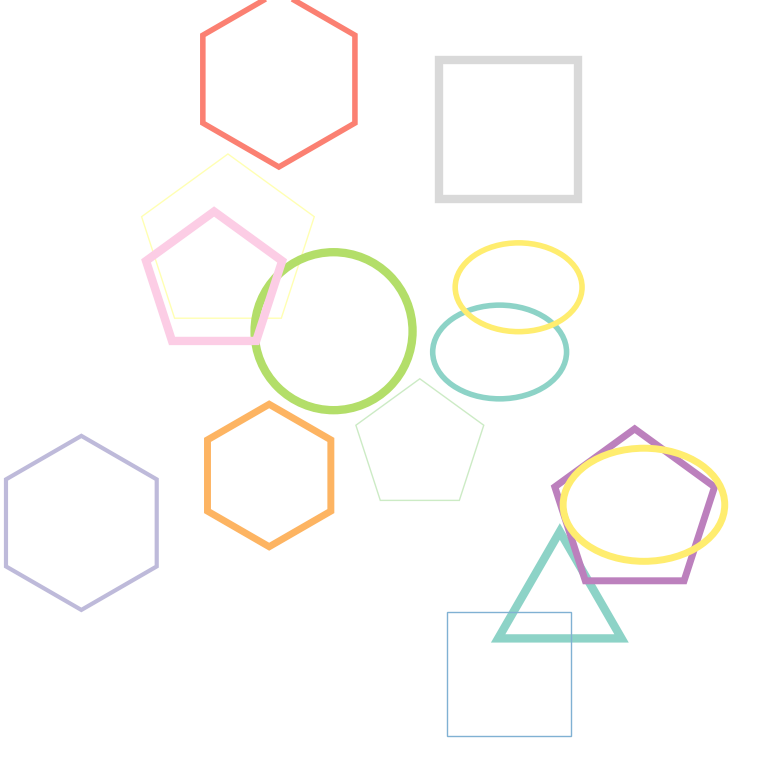[{"shape": "triangle", "thickness": 3, "radius": 0.46, "center": [0.727, 0.217]}, {"shape": "oval", "thickness": 2, "radius": 0.43, "center": [0.649, 0.543]}, {"shape": "pentagon", "thickness": 0.5, "radius": 0.59, "center": [0.296, 0.682]}, {"shape": "hexagon", "thickness": 1.5, "radius": 0.57, "center": [0.106, 0.321]}, {"shape": "hexagon", "thickness": 2, "radius": 0.57, "center": [0.362, 0.897]}, {"shape": "square", "thickness": 0.5, "radius": 0.4, "center": [0.661, 0.125]}, {"shape": "hexagon", "thickness": 2.5, "radius": 0.46, "center": [0.35, 0.382]}, {"shape": "circle", "thickness": 3, "radius": 0.51, "center": [0.433, 0.57]}, {"shape": "pentagon", "thickness": 3, "radius": 0.46, "center": [0.278, 0.632]}, {"shape": "square", "thickness": 3, "radius": 0.45, "center": [0.66, 0.832]}, {"shape": "pentagon", "thickness": 2.5, "radius": 0.55, "center": [0.824, 0.334]}, {"shape": "pentagon", "thickness": 0.5, "radius": 0.44, "center": [0.545, 0.421]}, {"shape": "oval", "thickness": 2, "radius": 0.41, "center": [0.674, 0.627]}, {"shape": "oval", "thickness": 2.5, "radius": 0.52, "center": [0.836, 0.344]}]